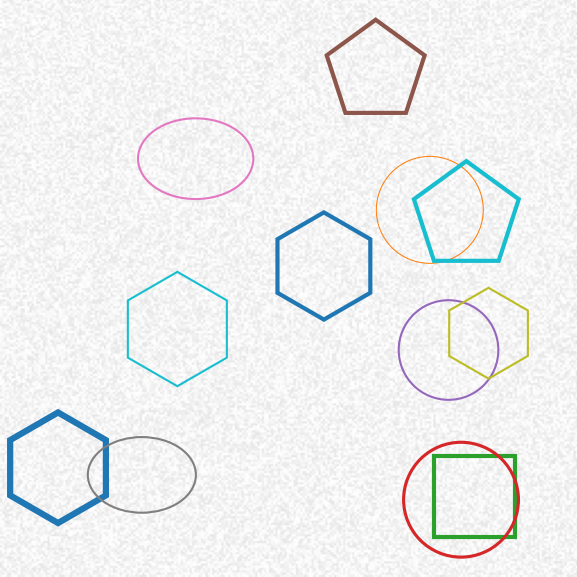[{"shape": "hexagon", "thickness": 3, "radius": 0.48, "center": [0.1, 0.189]}, {"shape": "hexagon", "thickness": 2, "radius": 0.46, "center": [0.561, 0.539]}, {"shape": "circle", "thickness": 0.5, "radius": 0.46, "center": [0.744, 0.636]}, {"shape": "square", "thickness": 2, "radius": 0.35, "center": [0.822, 0.139]}, {"shape": "circle", "thickness": 1.5, "radius": 0.5, "center": [0.798, 0.134]}, {"shape": "circle", "thickness": 1, "radius": 0.43, "center": [0.777, 0.393]}, {"shape": "pentagon", "thickness": 2, "radius": 0.45, "center": [0.651, 0.876]}, {"shape": "oval", "thickness": 1, "radius": 0.5, "center": [0.339, 0.724]}, {"shape": "oval", "thickness": 1, "radius": 0.47, "center": [0.246, 0.177]}, {"shape": "hexagon", "thickness": 1, "radius": 0.39, "center": [0.846, 0.422]}, {"shape": "pentagon", "thickness": 2, "radius": 0.48, "center": [0.808, 0.625]}, {"shape": "hexagon", "thickness": 1, "radius": 0.49, "center": [0.307, 0.429]}]